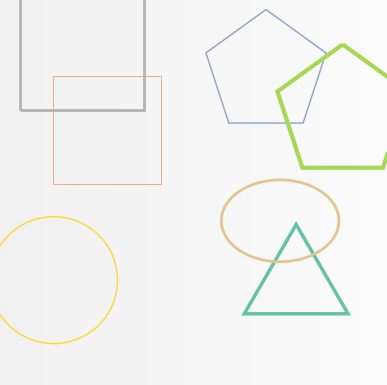[{"shape": "triangle", "thickness": 2.5, "radius": 0.77, "center": [0.764, 0.262]}, {"shape": "square", "thickness": 0.5, "radius": 0.7, "center": [0.277, 0.662]}, {"shape": "pentagon", "thickness": 1, "radius": 0.81, "center": [0.686, 0.812]}, {"shape": "pentagon", "thickness": 3, "radius": 0.89, "center": [0.884, 0.708]}, {"shape": "circle", "thickness": 1, "radius": 0.82, "center": [0.139, 0.272]}, {"shape": "oval", "thickness": 2, "radius": 0.76, "center": [0.723, 0.426]}, {"shape": "square", "thickness": 2, "radius": 0.8, "center": [0.212, 0.874]}]